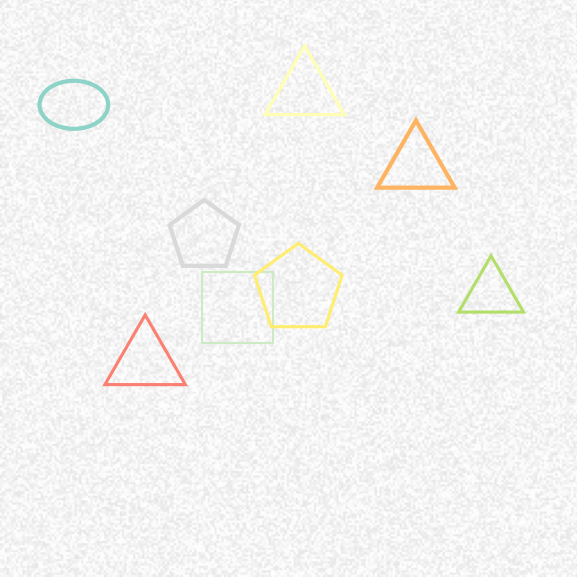[{"shape": "oval", "thickness": 2, "radius": 0.3, "center": [0.128, 0.818]}, {"shape": "triangle", "thickness": 1.5, "radius": 0.4, "center": [0.528, 0.84]}, {"shape": "triangle", "thickness": 1.5, "radius": 0.4, "center": [0.251, 0.373]}, {"shape": "triangle", "thickness": 2, "radius": 0.39, "center": [0.72, 0.713]}, {"shape": "triangle", "thickness": 1.5, "radius": 0.32, "center": [0.85, 0.491]}, {"shape": "pentagon", "thickness": 2, "radius": 0.32, "center": [0.354, 0.59]}, {"shape": "square", "thickness": 1, "radius": 0.31, "center": [0.411, 0.467]}, {"shape": "pentagon", "thickness": 1.5, "radius": 0.4, "center": [0.517, 0.498]}]